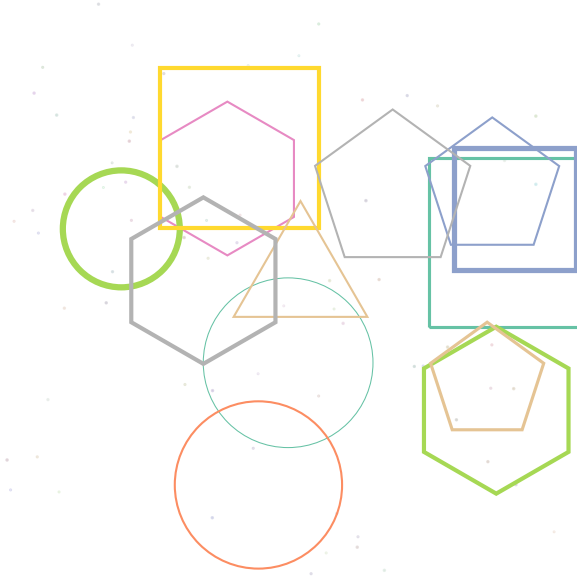[{"shape": "circle", "thickness": 0.5, "radius": 0.73, "center": [0.499, 0.371]}, {"shape": "square", "thickness": 1.5, "radius": 0.73, "center": [0.889, 0.579]}, {"shape": "circle", "thickness": 1, "radius": 0.72, "center": [0.448, 0.159]}, {"shape": "square", "thickness": 2.5, "radius": 0.53, "center": [0.892, 0.637]}, {"shape": "pentagon", "thickness": 1, "radius": 0.61, "center": [0.852, 0.674]}, {"shape": "hexagon", "thickness": 1, "radius": 0.67, "center": [0.394, 0.69]}, {"shape": "circle", "thickness": 3, "radius": 0.51, "center": [0.21, 0.603]}, {"shape": "hexagon", "thickness": 2, "radius": 0.72, "center": [0.859, 0.289]}, {"shape": "square", "thickness": 2, "radius": 0.69, "center": [0.415, 0.743]}, {"shape": "triangle", "thickness": 1, "radius": 0.67, "center": [0.52, 0.517]}, {"shape": "pentagon", "thickness": 1.5, "radius": 0.51, "center": [0.844, 0.338]}, {"shape": "pentagon", "thickness": 1, "radius": 0.71, "center": [0.68, 0.668]}, {"shape": "hexagon", "thickness": 2, "radius": 0.72, "center": [0.352, 0.513]}]